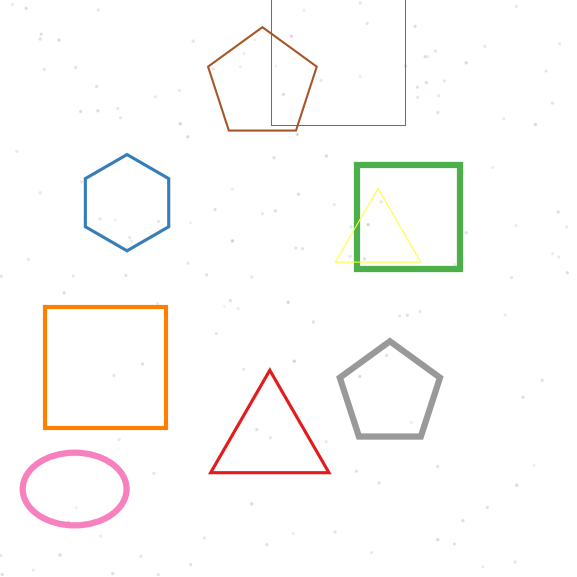[{"shape": "triangle", "thickness": 1.5, "radius": 0.59, "center": [0.467, 0.24]}, {"shape": "hexagon", "thickness": 1.5, "radius": 0.42, "center": [0.22, 0.648]}, {"shape": "square", "thickness": 3, "radius": 0.45, "center": [0.707, 0.623]}, {"shape": "square", "thickness": 0.5, "radius": 0.58, "center": [0.585, 0.898]}, {"shape": "square", "thickness": 2, "radius": 0.52, "center": [0.183, 0.363]}, {"shape": "triangle", "thickness": 0.5, "radius": 0.43, "center": [0.655, 0.588]}, {"shape": "pentagon", "thickness": 1, "radius": 0.49, "center": [0.454, 0.853]}, {"shape": "oval", "thickness": 3, "radius": 0.45, "center": [0.129, 0.152]}, {"shape": "pentagon", "thickness": 3, "radius": 0.46, "center": [0.675, 0.317]}]